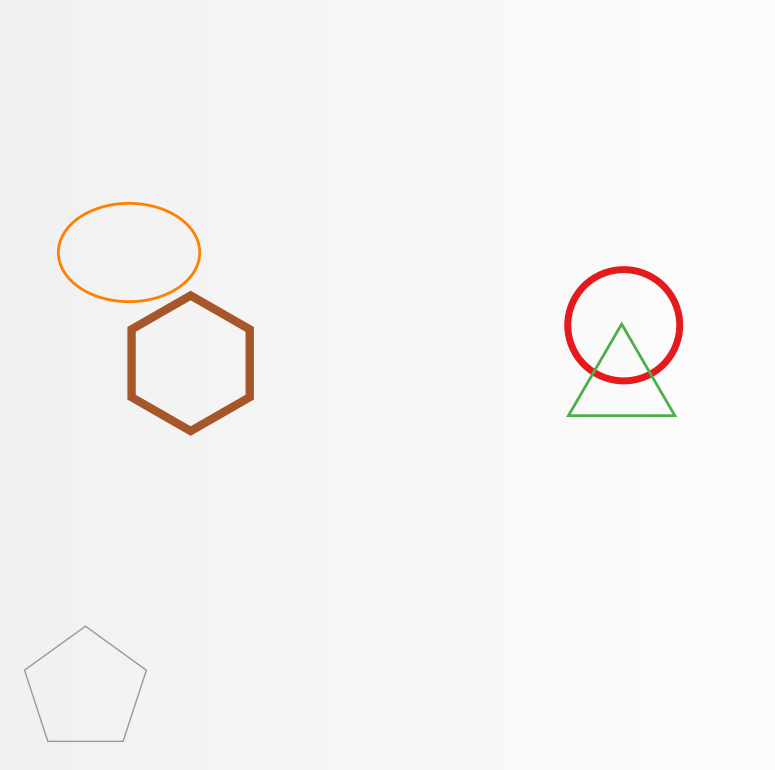[{"shape": "circle", "thickness": 2.5, "radius": 0.36, "center": [0.805, 0.578]}, {"shape": "triangle", "thickness": 1, "radius": 0.4, "center": [0.802, 0.5]}, {"shape": "oval", "thickness": 1, "radius": 0.46, "center": [0.166, 0.672]}, {"shape": "hexagon", "thickness": 3, "radius": 0.44, "center": [0.246, 0.528]}, {"shape": "pentagon", "thickness": 0.5, "radius": 0.41, "center": [0.11, 0.104]}]